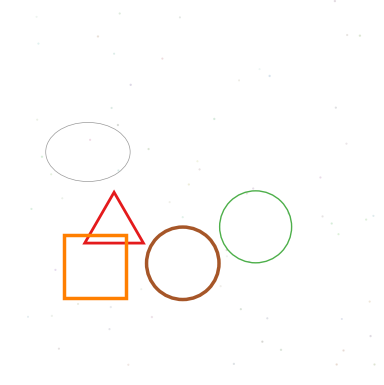[{"shape": "triangle", "thickness": 2, "radius": 0.44, "center": [0.296, 0.413]}, {"shape": "circle", "thickness": 1, "radius": 0.47, "center": [0.664, 0.411]}, {"shape": "square", "thickness": 2.5, "radius": 0.41, "center": [0.246, 0.309]}, {"shape": "circle", "thickness": 2.5, "radius": 0.47, "center": [0.475, 0.316]}, {"shape": "oval", "thickness": 0.5, "radius": 0.55, "center": [0.228, 0.605]}]